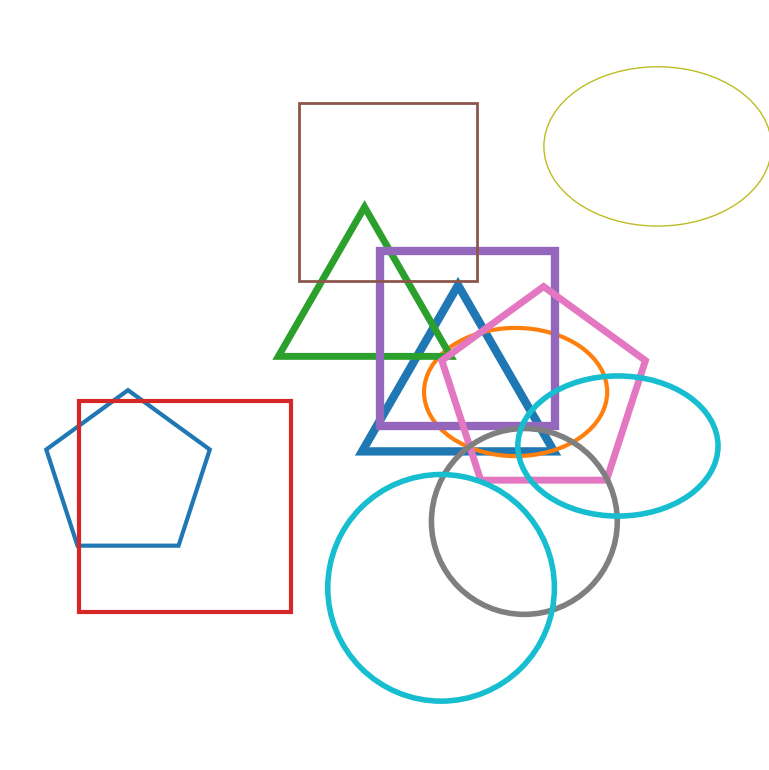[{"shape": "pentagon", "thickness": 1.5, "radius": 0.56, "center": [0.166, 0.382]}, {"shape": "triangle", "thickness": 3, "radius": 0.72, "center": [0.595, 0.486]}, {"shape": "oval", "thickness": 1.5, "radius": 0.59, "center": [0.67, 0.491]}, {"shape": "triangle", "thickness": 2.5, "radius": 0.65, "center": [0.473, 0.602]}, {"shape": "square", "thickness": 1.5, "radius": 0.69, "center": [0.24, 0.342]}, {"shape": "square", "thickness": 3, "radius": 0.57, "center": [0.607, 0.56]}, {"shape": "square", "thickness": 1, "radius": 0.58, "center": [0.504, 0.751]}, {"shape": "pentagon", "thickness": 2.5, "radius": 0.69, "center": [0.706, 0.489]}, {"shape": "circle", "thickness": 2, "radius": 0.6, "center": [0.681, 0.323]}, {"shape": "oval", "thickness": 0.5, "radius": 0.74, "center": [0.854, 0.81]}, {"shape": "oval", "thickness": 2, "radius": 0.65, "center": [0.802, 0.421]}, {"shape": "circle", "thickness": 2, "radius": 0.74, "center": [0.573, 0.237]}]